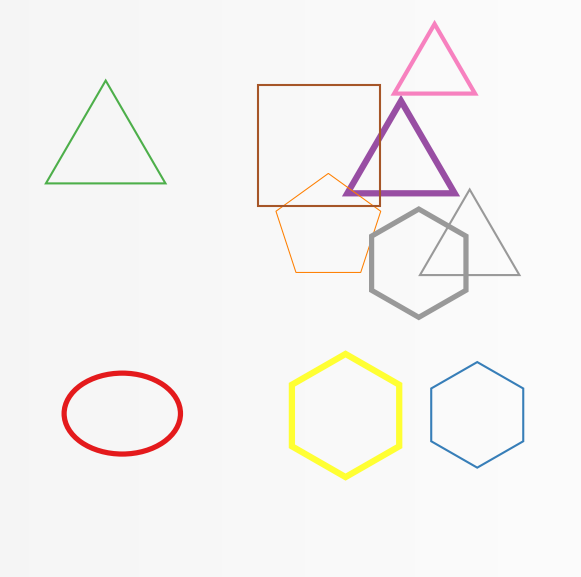[{"shape": "oval", "thickness": 2.5, "radius": 0.5, "center": [0.21, 0.283]}, {"shape": "hexagon", "thickness": 1, "radius": 0.46, "center": [0.821, 0.281]}, {"shape": "triangle", "thickness": 1, "radius": 0.59, "center": [0.182, 0.741]}, {"shape": "triangle", "thickness": 3, "radius": 0.53, "center": [0.69, 0.718]}, {"shape": "pentagon", "thickness": 0.5, "radius": 0.47, "center": [0.565, 0.604]}, {"shape": "hexagon", "thickness": 3, "radius": 0.53, "center": [0.595, 0.28]}, {"shape": "square", "thickness": 1, "radius": 0.52, "center": [0.549, 0.748]}, {"shape": "triangle", "thickness": 2, "radius": 0.4, "center": [0.748, 0.877]}, {"shape": "hexagon", "thickness": 2.5, "radius": 0.47, "center": [0.721, 0.543]}, {"shape": "triangle", "thickness": 1, "radius": 0.49, "center": [0.808, 0.572]}]